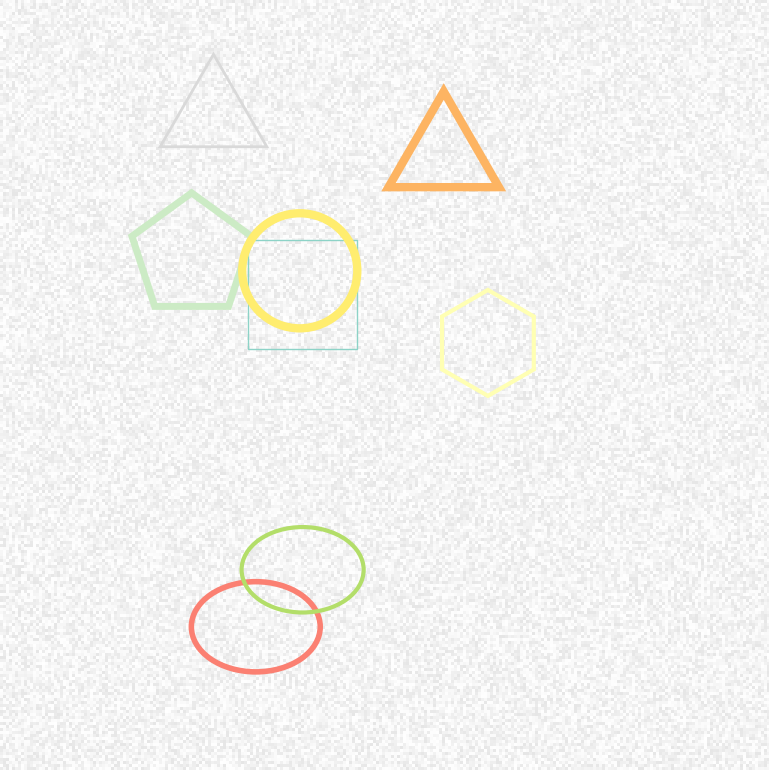[{"shape": "square", "thickness": 0.5, "radius": 0.35, "center": [0.393, 0.618]}, {"shape": "hexagon", "thickness": 1.5, "radius": 0.34, "center": [0.634, 0.555]}, {"shape": "oval", "thickness": 2, "radius": 0.42, "center": [0.332, 0.186]}, {"shape": "triangle", "thickness": 3, "radius": 0.41, "center": [0.576, 0.798]}, {"shape": "oval", "thickness": 1.5, "radius": 0.4, "center": [0.393, 0.26]}, {"shape": "triangle", "thickness": 1, "radius": 0.4, "center": [0.277, 0.849]}, {"shape": "pentagon", "thickness": 2.5, "radius": 0.41, "center": [0.249, 0.668]}, {"shape": "circle", "thickness": 3, "radius": 0.37, "center": [0.389, 0.648]}]